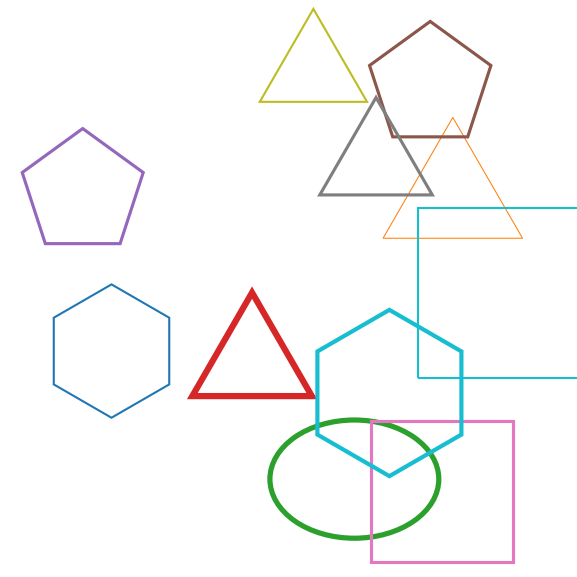[{"shape": "hexagon", "thickness": 1, "radius": 0.58, "center": [0.193, 0.391]}, {"shape": "triangle", "thickness": 0.5, "radius": 0.7, "center": [0.784, 0.656]}, {"shape": "oval", "thickness": 2.5, "radius": 0.73, "center": [0.614, 0.17]}, {"shape": "triangle", "thickness": 3, "radius": 0.6, "center": [0.436, 0.373]}, {"shape": "pentagon", "thickness": 1.5, "radius": 0.55, "center": [0.143, 0.666]}, {"shape": "pentagon", "thickness": 1.5, "radius": 0.55, "center": [0.745, 0.852]}, {"shape": "square", "thickness": 1.5, "radius": 0.61, "center": [0.765, 0.148]}, {"shape": "triangle", "thickness": 1.5, "radius": 0.56, "center": [0.651, 0.718]}, {"shape": "triangle", "thickness": 1, "radius": 0.54, "center": [0.543, 0.876]}, {"shape": "square", "thickness": 1, "radius": 0.73, "center": [0.871, 0.492]}, {"shape": "hexagon", "thickness": 2, "radius": 0.72, "center": [0.674, 0.319]}]